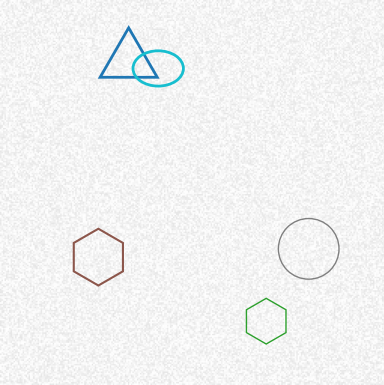[{"shape": "triangle", "thickness": 2, "radius": 0.43, "center": [0.334, 0.842]}, {"shape": "hexagon", "thickness": 1, "radius": 0.3, "center": [0.691, 0.166]}, {"shape": "hexagon", "thickness": 1.5, "radius": 0.37, "center": [0.255, 0.332]}, {"shape": "circle", "thickness": 1, "radius": 0.39, "center": [0.802, 0.354]}, {"shape": "oval", "thickness": 2, "radius": 0.33, "center": [0.411, 0.822]}]